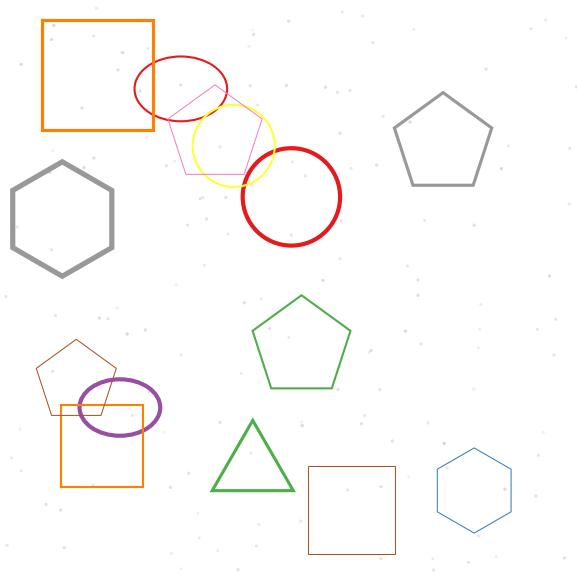[{"shape": "oval", "thickness": 1, "radius": 0.4, "center": [0.313, 0.845]}, {"shape": "circle", "thickness": 2, "radius": 0.42, "center": [0.505, 0.658]}, {"shape": "hexagon", "thickness": 0.5, "radius": 0.37, "center": [0.821, 0.15]}, {"shape": "triangle", "thickness": 1.5, "radius": 0.41, "center": [0.438, 0.19]}, {"shape": "pentagon", "thickness": 1, "radius": 0.45, "center": [0.522, 0.399]}, {"shape": "oval", "thickness": 2, "radius": 0.35, "center": [0.208, 0.293]}, {"shape": "square", "thickness": 1, "radius": 0.36, "center": [0.176, 0.227]}, {"shape": "square", "thickness": 1.5, "radius": 0.48, "center": [0.169, 0.87]}, {"shape": "circle", "thickness": 1, "radius": 0.36, "center": [0.405, 0.747]}, {"shape": "square", "thickness": 0.5, "radius": 0.38, "center": [0.609, 0.116]}, {"shape": "pentagon", "thickness": 0.5, "radius": 0.36, "center": [0.132, 0.339]}, {"shape": "pentagon", "thickness": 0.5, "radius": 0.43, "center": [0.372, 0.767]}, {"shape": "hexagon", "thickness": 2.5, "radius": 0.5, "center": [0.108, 0.62]}, {"shape": "pentagon", "thickness": 1.5, "radius": 0.44, "center": [0.767, 0.75]}]